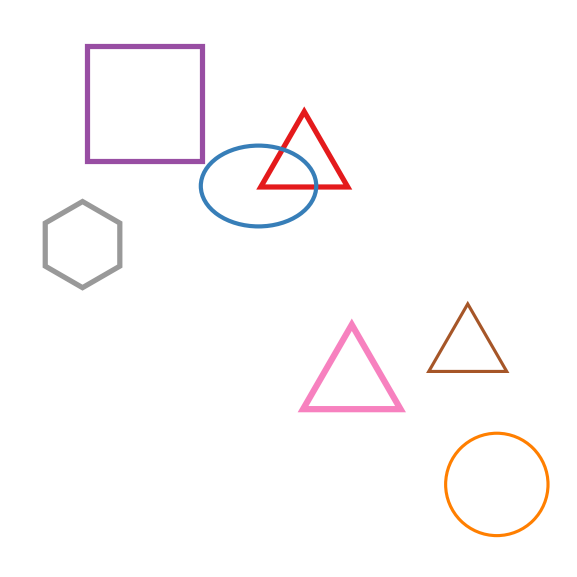[{"shape": "triangle", "thickness": 2.5, "radius": 0.44, "center": [0.527, 0.719]}, {"shape": "oval", "thickness": 2, "radius": 0.5, "center": [0.448, 0.677]}, {"shape": "square", "thickness": 2.5, "radius": 0.5, "center": [0.251, 0.82]}, {"shape": "circle", "thickness": 1.5, "radius": 0.44, "center": [0.86, 0.16]}, {"shape": "triangle", "thickness": 1.5, "radius": 0.39, "center": [0.81, 0.395]}, {"shape": "triangle", "thickness": 3, "radius": 0.49, "center": [0.609, 0.339]}, {"shape": "hexagon", "thickness": 2.5, "radius": 0.37, "center": [0.143, 0.576]}]